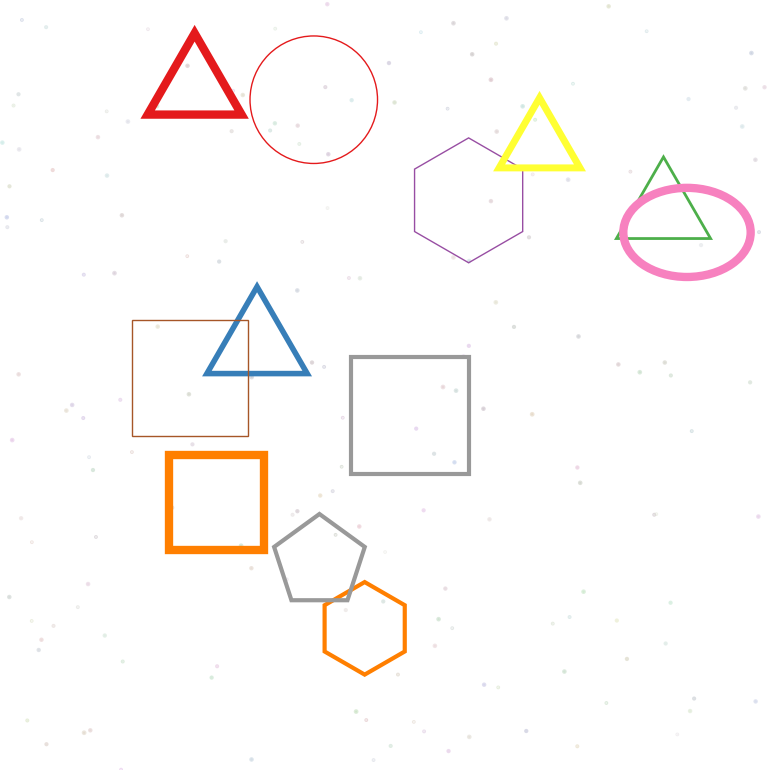[{"shape": "triangle", "thickness": 3, "radius": 0.35, "center": [0.253, 0.886]}, {"shape": "circle", "thickness": 0.5, "radius": 0.41, "center": [0.407, 0.871]}, {"shape": "triangle", "thickness": 2, "radius": 0.38, "center": [0.334, 0.552]}, {"shape": "triangle", "thickness": 1, "radius": 0.35, "center": [0.862, 0.726]}, {"shape": "hexagon", "thickness": 0.5, "radius": 0.41, "center": [0.609, 0.74]}, {"shape": "hexagon", "thickness": 1.5, "radius": 0.3, "center": [0.474, 0.184]}, {"shape": "square", "thickness": 3, "radius": 0.31, "center": [0.281, 0.347]}, {"shape": "triangle", "thickness": 2.5, "radius": 0.3, "center": [0.701, 0.812]}, {"shape": "square", "thickness": 0.5, "radius": 0.38, "center": [0.247, 0.509]}, {"shape": "oval", "thickness": 3, "radius": 0.41, "center": [0.892, 0.698]}, {"shape": "square", "thickness": 1.5, "radius": 0.38, "center": [0.533, 0.46]}, {"shape": "pentagon", "thickness": 1.5, "radius": 0.31, "center": [0.415, 0.271]}]